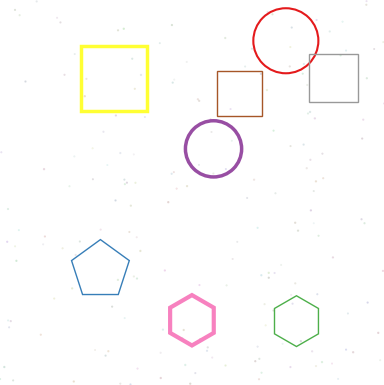[{"shape": "circle", "thickness": 1.5, "radius": 0.42, "center": [0.742, 0.894]}, {"shape": "pentagon", "thickness": 1, "radius": 0.39, "center": [0.261, 0.299]}, {"shape": "hexagon", "thickness": 1, "radius": 0.33, "center": [0.77, 0.166]}, {"shape": "circle", "thickness": 2.5, "radius": 0.37, "center": [0.555, 0.613]}, {"shape": "square", "thickness": 2.5, "radius": 0.43, "center": [0.296, 0.796]}, {"shape": "square", "thickness": 1, "radius": 0.29, "center": [0.622, 0.758]}, {"shape": "hexagon", "thickness": 3, "radius": 0.33, "center": [0.499, 0.168]}, {"shape": "square", "thickness": 1, "radius": 0.32, "center": [0.866, 0.798]}]